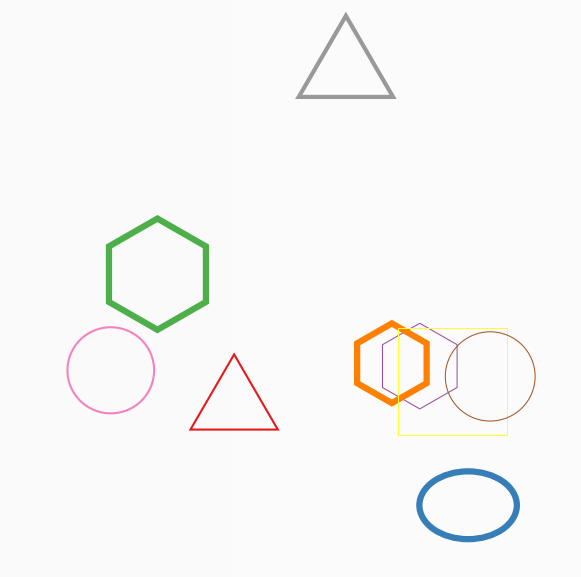[{"shape": "triangle", "thickness": 1, "radius": 0.43, "center": [0.403, 0.299]}, {"shape": "oval", "thickness": 3, "radius": 0.42, "center": [0.805, 0.124]}, {"shape": "hexagon", "thickness": 3, "radius": 0.48, "center": [0.271, 0.524]}, {"shape": "hexagon", "thickness": 0.5, "radius": 0.37, "center": [0.722, 0.365]}, {"shape": "hexagon", "thickness": 3, "radius": 0.35, "center": [0.674, 0.37]}, {"shape": "square", "thickness": 0.5, "radius": 0.47, "center": [0.778, 0.339]}, {"shape": "circle", "thickness": 0.5, "radius": 0.39, "center": [0.843, 0.347]}, {"shape": "circle", "thickness": 1, "radius": 0.37, "center": [0.191, 0.358]}, {"shape": "triangle", "thickness": 2, "radius": 0.47, "center": [0.595, 0.878]}]